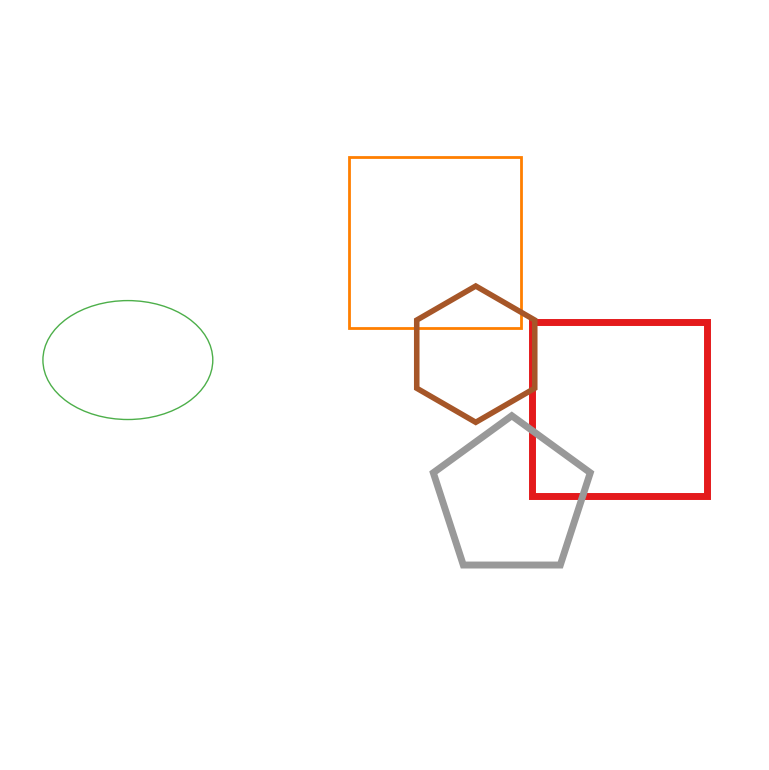[{"shape": "square", "thickness": 2.5, "radius": 0.57, "center": [0.804, 0.469]}, {"shape": "oval", "thickness": 0.5, "radius": 0.55, "center": [0.166, 0.532]}, {"shape": "square", "thickness": 1, "radius": 0.56, "center": [0.565, 0.685]}, {"shape": "hexagon", "thickness": 2, "radius": 0.44, "center": [0.618, 0.54]}, {"shape": "pentagon", "thickness": 2.5, "radius": 0.54, "center": [0.665, 0.353]}]